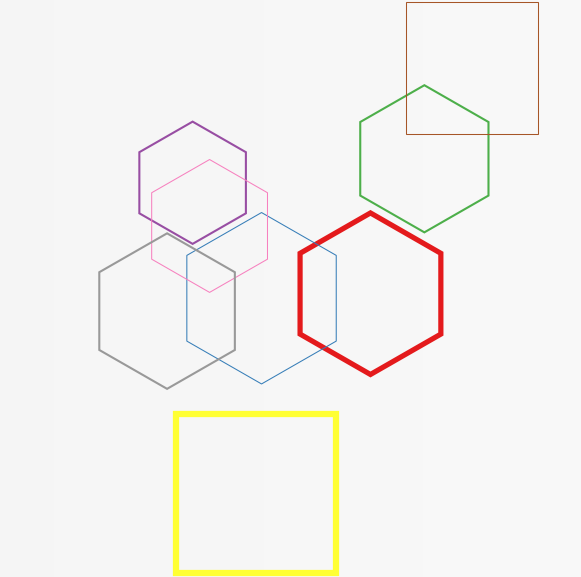[{"shape": "hexagon", "thickness": 2.5, "radius": 0.7, "center": [0.637, 0.491]}, {"shape": "hexagon", "thickness": 0.5, "radius": 0.74, "center": [0.45, 0.483]}, {"shape": "hexagon", "thickness": 1, "radius": 0.64, "center": [0.73, 0.724]}, {"shape": "hexagon", "thickness": 1, "radius": 0.53, "center": [0.331, 0.683]}, {"shape": "square", "thickness": 3, "radius": 0.69, "center": [0.44, 0.144]}, {"shape": "square", "thickness": 0.5, "radius": 0.57, "center": [0.812, 0.881]}, {"shape": "hexagon", "thickness": 0.5, "radius": 0.58, "center": [0.361, 0.608]}, {"shape": "hexagon", "thickness": 1, "radius": 0.67, "center": [0.287, 0.46]}]